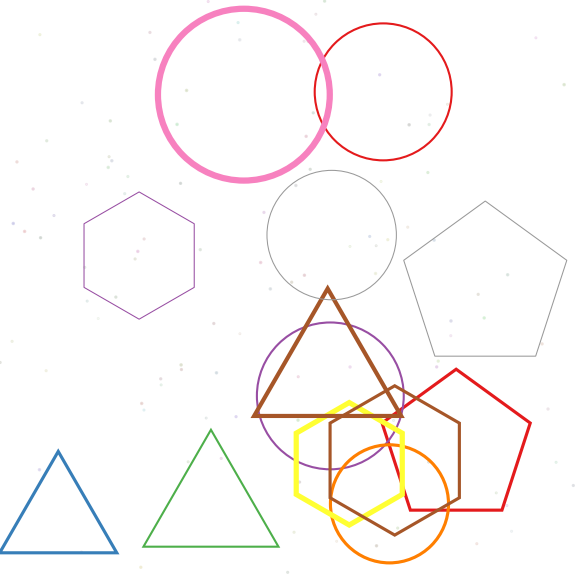[{"shape": "circle", "thickness": 1, "radius": 0.59, "center": [0.664, 0.84]}, {"shape": "pentagon", "thickness": 1.5, "radius": 0.67, "center": [0.79, 0.225]}, {"shape": "triangle", "thickness": 1.5, "radius": 0.59, "center": [0.101, 0.1]}, {"shape": "triangle", "thickness": 1, "radius": 0.67, "center": [0.365, 0.12]}, {"shape": "circle", "thickness": 1, "radius": 0.64, "center": [0.572, 0.314]}, {"shape": "hexagon", "thickness": 0.5, "radius": 0.55, "center": [0.241, 0.557]}, {"shape": "circle", "thickness": 1.5, "radius": 0.51, "center": [0.674, 0.127]}, {"shape": "hexagon", "thickness": 2.5, "radius": 0.53, "center": [0.605, 0.196]}, {"shape": "hexagon", "thickness": 1.5, "radius": 0.65, "center": [0.684, 0.202]}, {"shape": "triangle", "thickness": 2, "radius": 0.74, "center": [0.567, 0.352]}, {"shape": "circle", "thickness": 3, "radius": 0.74, "center": [0.422, 0.835]}, {"shape": "circle", "thickness": 0.5, "radius": 0.56, "center": [0.574, 0.592]}, {"shape": "pentagon", "thickness": 0.5, "radius": 0.74, "center": [0.84, 0.503]}]